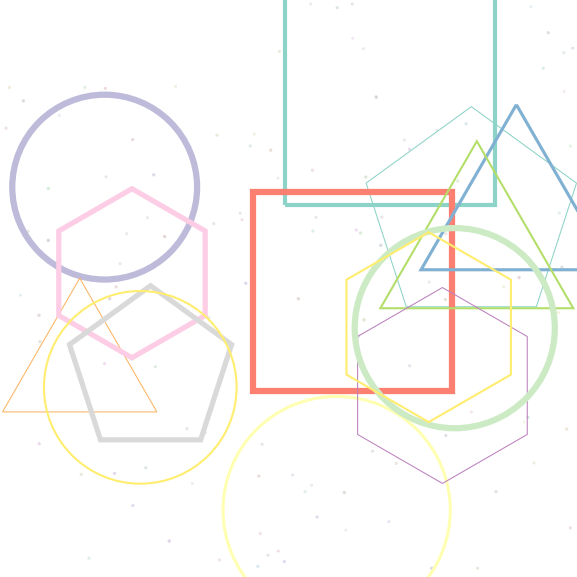[{"shape": "square", "thickness": 2, "radius": 0.91, "center": [0.675, 0.825]}, {"shape": "pentagon", "thickness": 0.5, "radius": 0.96, "center": [0.816, 0.623]}, {"shape": "circle", "thickness": 1.5, "radius": 0.98, "center": [0.583, 0.116]}, {"shape": "circle", "thickness": 3, "radius": 0.8, "center": [0.181, 0.675]}, {"shape": "square", "thickness": 3, "radius": 0.86, "center": [0.611, 0.494]}, {"shape": "triangle", "thickness": 1.5, "radius": 0.95, "center": [0.894, 0.627]}, {"shape": "triangle", "thickness": 0.5, "radius": 0.77, "center": [0.138, 0.363]}, {"shape": "triangle", "thickness": 1, "radius": 0.96, "center": [0.826, 0.562]}, {"shape": "hexagon", "thickness": 2.5, "radius": 0.73, "center": [0.229, 0.526]}, {"shape": "pentagon", "thickness": 2.5, "radius": 0.74, "center": [0.261, 0.357]}, {"shape": "hexagon", "thickness": 0.5, "radius": 0.85, "center": [0.766, 0.332]}, {"shape": "circle", "thickness": 3, "radius": 0.87, "center": [0.787, 0.431]}, {"shape": "circle", "thickness": 1, "radius": 0.83, "center": [0.243, 0.328]}, {"shape": "hexagon", "thickness": 1, "radius": 0.82, "center": [0.742, 0.433]}]